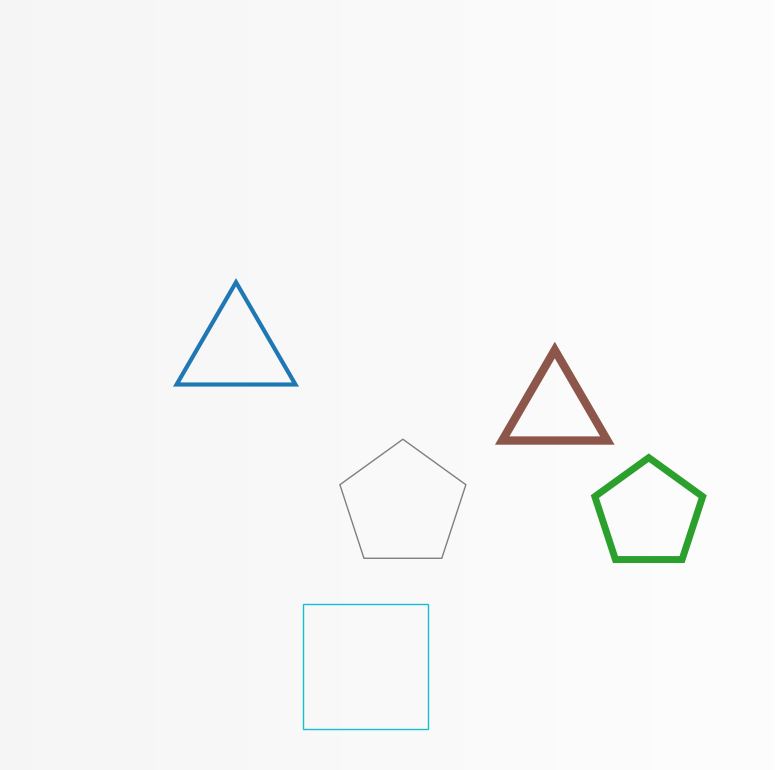[{"shape": "triangle", "thickness": 1.5, "radius": 0.44, "center": [0.305, 0.545]}, {"shape": "pentagon", "thickness": 2.5, "radius": 0.37, "center": [0.837, 0.332]}, {"shape": "triangle", "thickness": 3, "radius": 0.39, "center": [0.716, 0.467]}, {"shape": "pentagon", "thickness": 0.5, "radius": 0.43, "center": [0.52, 0.344]}, {"shape": "square", "thickness": 0.5, "radius": 0.41, "center": [0.472, 0.134]}]